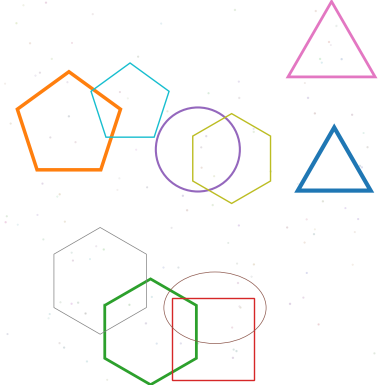[{"shape": "triangle", "thickness": 3, "radius": 0.55, "center": [0.868, 0.56]}, {"shape": "pentagon", "thickness": 2.5, "radius": 0.7, "center": [0.179, 0.673]}, {"shape": "hexagon", "thickness": 2, "radius": 0.69, "center": [0.391, 0.138]}, {"shape": "square", "thickness": 1, "radius": 0.53, "center": [0.554, 0.118]}, {"shape": "circle", "thickness": 1.5, "radius": 0.55, "center": [0.514, 0.612]}, {"shape": "oval", "thickness": 0.5, "radius": 0.66, "center": [0.558, 0.201]}, {"shape": "triangle", "thickness": 2, "radius": 0.65, "center": [0.861, 0.866]}, {"shape": "hexagon", "thickness": 0.5, "radius": 0.69, "center": [0.26, 0.27]}, {"shape": "hexagon", "thickness": 1, "radius": 0.58, "center": [0.602, 0.588]}, {"shape": "pentagon", "thickness": 1, "radius": 0.53, "center": [0.338, 0.73]}]